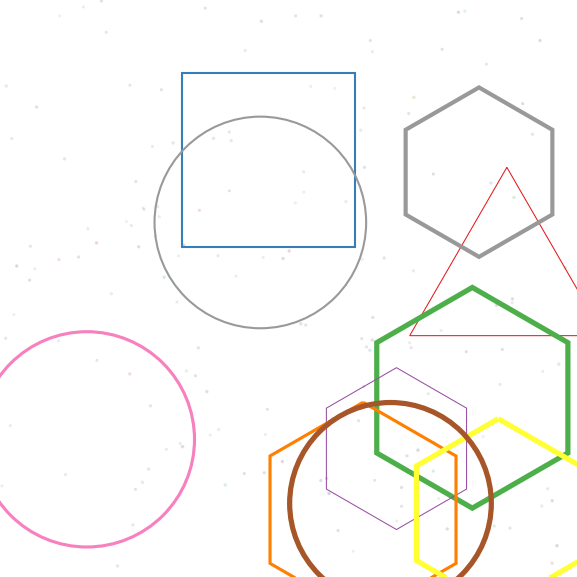[{"shape": "triangle", "thickness": 0.5, "radius": 0.97, "center": [0.878, 0.515]}, {"shape": "square", "thickness": 1, "radius": 0.75, "center": [0.465, 0.722]}, {"shape": "hexagon", "thickness": 2.5, "radius": 0.96, "center": [0.818, 0.31]}, {"shape": "hexagon", "thickness": 0.5, "radius": 0.7, "center": [0.687, 0.222]}, {"shape": "hexagon", "thickness": 1.5, "radius": 0.93, "center": [0.629, 0.117]}, {"shape": "hexagon", "thickness": 2.5, "radius": 0.82, "center": [0.863, 0.11]}, {"shape": "circle", "thickness": 2.5, "radius": 0.87, "center": [0.676, 0.128]}, {"shape": "circle", "thickness": 1.5, "radius": 0.93, "center": [0.15, 0.238]}, {"shape": "hexagon", "thickness": 2, "radius": 0.73, "center": [0.829, 0.701]}, {"shape": "circle", "thickness": 1, "radius": 0.92, "center": [0.451, 0.614]}]